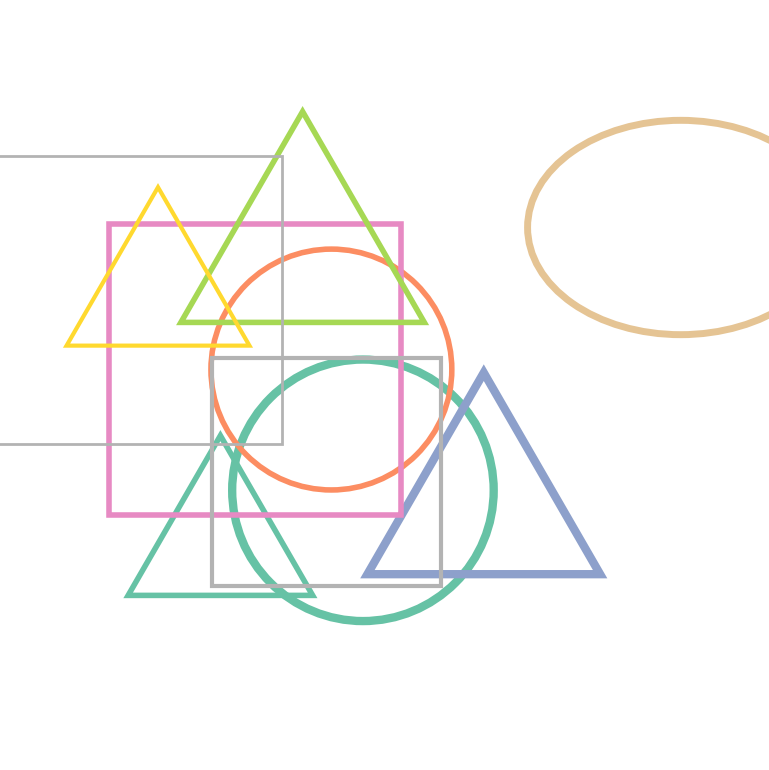[{"shape": "circle", "thickness": 3, "radius": 0.85, "center": [0.471, 0.363]}, {"shape": "triangle", "thickness": 2, "radius": 0.69, "center": [0.286, 0.296]}, {"shape": "circle", "thickness": 2, "radius": 0.78, "center": [0.43, 0.52]}, {"shape": "triangle", "thickness": 3, "radius": 0.87, "center": [0.628, 0.342]}, {"shape": "square", "thickness": 2, "radius": 0.95, "center": [0.331, 0.52]}, {"shape": "triangle", "thickness": 2, "radius": 0.91, "center": [0.393, 0.673]}, {"shape": "triangle", "thickness": 1.5, "radius": 0.69, "center": [0.205, 0.62]}, {"shape": "oval", "thickness": 2.5, "radius": 0.99, "center": [0.884, 0.705]}, {"shape": "square", "thickness": 1.5, "radius": 0.74, "center": [0.424, 0.387]}, {"shape": "square", "thickness": 1, "radius": 0.94, "center": [0.179, 0.611]}]